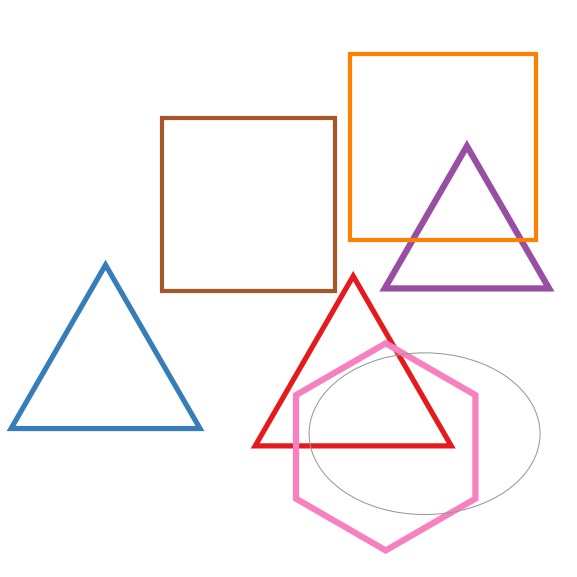[{"shape": "triangle", "thickness": 2.5, "radius": 0.98, "center": [0.612, 0.325]}, {"shape": "triangle", "thickness": 2.5, "radius": 0.94, "center": [0.183, 0.352]}, {"shape": "triangle", "thickness": 3, "radius": 0.82, "center": [0.809, 0.582]}, {"shape": "square", "thickness": 2, "radius": 0.8, "center": [0.768, 0.745]}, {"shape": "square", "thickness": 2, "radius": 0.75, "center": [0.431, 0.645]}, {"shape": "hexagon", "thickness": 3, "radius": 0.9, "center": [0.668, 0.225]}, {"shape": "oval", "thickness": 0.5, "radius": 1.0, "center": [0.735, 0.248]}]